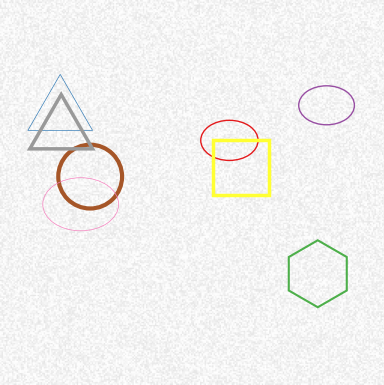[{"shape": "oval", "thickness": 1, "radius": 0.37, "center": [0.596, 0.635]}, {"shape": "triangle", "thickness": 0.5, "radius": 0.49, "center": [0.156, 0.71]}, {"shape": "hexagon", "thickness": 1.5, "radius": 0.43, "center": [0.825, 0.289]}, {"shape": "oval", "thickness": 1, "radius": 0.36, "center": [0.848, 0.727]}, {"shape": "square", "thickness": 2.5, "radius": 0.36, "center": [0.626, 0.566]}, {"shape": "circle", "thickness": 3, "radius": 0.41, "center": [0.234, 0.541]}, {"shape": "oval", "thickness": 0.5, "radius": 0.49, "center": [0.21, 0.469]}, {"shape": "triangle", "thickness": 2.5, "radius": 0.47, "center": [0.159, 0.66]}]